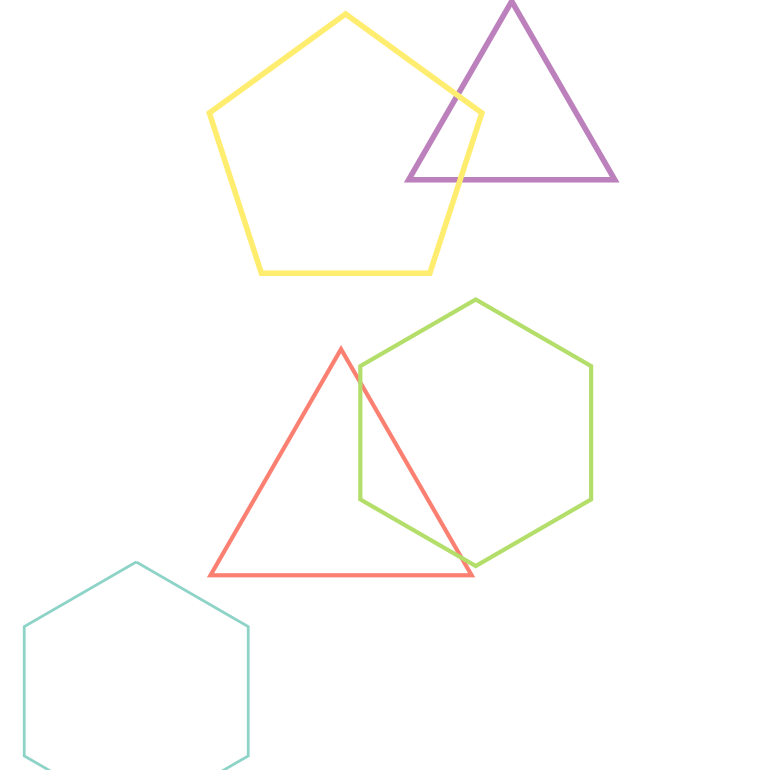[{"shape": "hexagon", "thickness": 1, "radius": 0.84, "center": [0.177, 0.102]}, {"shape": "triangle", "thickness": 1.5, "radius": 0.98, "center": [0.443, 0.351]}, {"shape": "hexagon", "thickness": 1.5, "radius": 0.87, "center": [0.618, 0.438]}, {"shape": "triangle", "thickness": 2, "radius": 0.77, "center": [0.665, 0.844]}, {"shape": "pentagon", "thickness": 2, "radius": 0.93, "center": [0.449, 0.796]}]